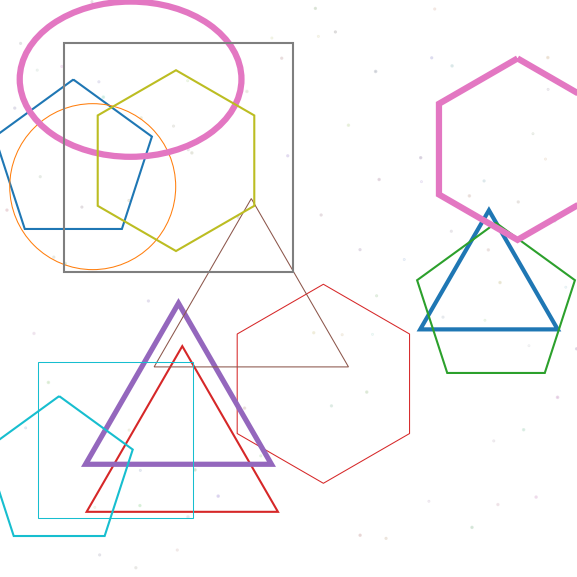[{"shape": "pentagon", "thickness": 1, "radius": 0.72, "center": [0.127, 0.718]}, {"shape": "triangle", "thickness": 2, "radius": 0.69, "center": [0.847, 0.498]}, {"shape": "circle", "thickness": 0.5, "radius": 0.72, "center": [0.161, 0.676]}, {"shape": "pentagon", "thickness": 1, "radius": 0.72, "center": [0.859, 0.47]}, {"shape": "triangle", "thickness": 1, "radius": 0.96, "center": [0.316, 0.209]}, {"shape": "hexagon", "thickness": 0.5, "radius": 0.86, "center": [0.56, 0.335]}, {"shape": "triangle", "thickness": 2.5, "radius": 0.93, "center": [0.309, 0.288]}, {"shape": "triangle", "thickness": 0.5, "radius": 0.97, "center": [0.435, 0.461]}, {"shape": "oval", "thickness": 3, "radius": 0.96, "center": [0.226, 0.862]}, {"shape": "hexagon", "thickness": 3, "radius": 0.79, "center": [0.896, 0.741]}, {"shape": "square", "thickness": 1, "radius": 0.99, "center": [0.309, 0.727]}, {"shape": "hexagon", "thickness": 1, "radius": 0.78, "center": [0.305, 0.721]}, {"shape": "square", "thickness": 0.5, "radius": 0.67, "center": [0.2, 0.237]}, {"shape": "pentagon", "thickness": 1, "radius": 0.67, "center": [0.102, 0.179]}]